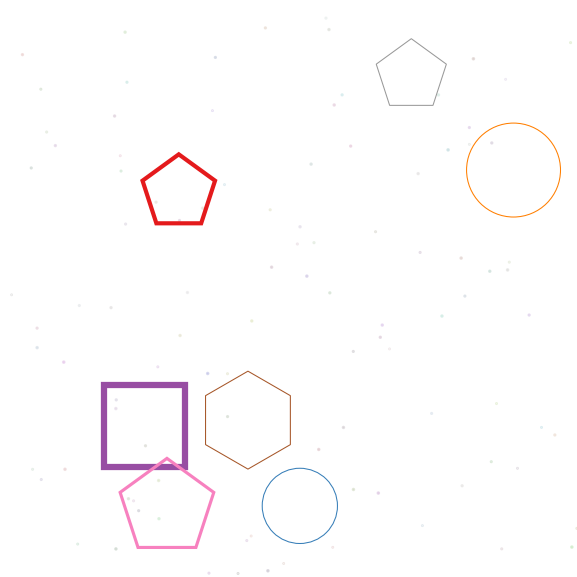[{"shape": "pentagon", "thickness": 2, "radius": 0.33, "center": [0.31, 0.666]}, {"shape": "circle", "thickness": 0.5, "radius": 0.33, "center": [0.519, 0.123]}, {"shape": "square", "thickness": 3, "radius": 0.35, "center": [0.251, 0.261]}, {"shape": "circle", "thickness": 0.5, "radius": 0.41, "center": [0.889, 0.705]}, {"shape": "hexagon", "thickness": 0.5, "radius": 0.42, "center": [0.429, 0.272]}, {"shape": "pentagon", "thickness": 1.5, "radius": 0.43, "center": [0.289, 0.12]}, {"shape": "pentagon", "thickness": 0.5, "radius": 0.32, "center": [0.712, 0.868]}]